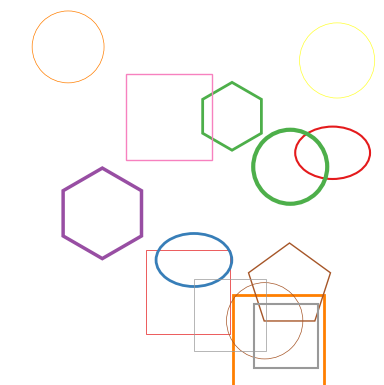[{"shape": "square", "thickness": 0.5, "radius": 0.55, "center": [0.488, 0.241]}, {"shape": "oval", "thickness": 1.5, "radius": 0.49, "center": [0.864, 0.603]}, {"shape": "oval", "thickness": 2, "radius": 0.49, "center": [0.504, 0.325]}, {"shape": "circle", "thickness": 3, "radius": 0.48, "center": [0.754, 0.567]}, {"shape": "hexagon", "thickness": 2, "radius": 0.44, "center": [0.603, 0.698]}, {"shape": "hexagon", "thickness": 2.5, "radius": 0.59, "center": [0.266, 0.446]}, {"shape": "square", "thickness": 2, "radius": 0.59, "center": [0.724, 0.116]}, {"shape": "circle", "thickness": 0.5, "radius": 0.47, "center": [0.177, 0.878]}, {"shape": "circle", "thickness": 0.5, "radius": 0.49, "center": [0.876, 0.843]}, {"shape": "circle", "thickness": 0.5, "radius": 0.5, "center": [0.688, 0.167]}, {"shape": "pentagon", "thickness": 1, "radius": 0.56, "center": [0.752, 0.257]}, {"shape": "square", "thickness": 1, "radius": 0.56, "center": [0.44, 0.697]}, {"shape": "square", "thickness": 1.5, "radius": 0.42, "center": [0.742, 0.128]}, {"shape": "square", "thickness": 0.5, "radius": 0.47, "center": [0.597, 0.182]}]